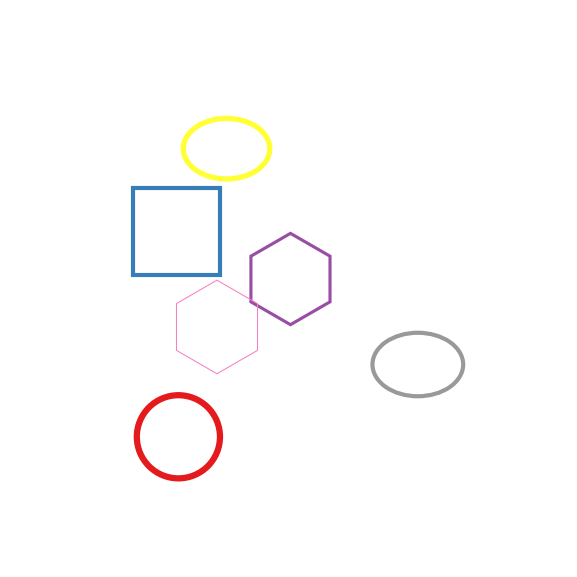[{"shape": "circle", "thickness": 3, "radius": 0.36, "center": [0.309, 0.243]}, {"shape": "square", "thickness": 2, "radius": 0.38, "center": [0.305, 0.598]}, {"shape": "hexagon", "thickness": 1.5, "radius": 0.4, "center": [0.503, 0.516]}, {"shape": "oval", "thickness": 2.5, "radius": 0.37, "center": [0.392, 0.742]}, {"shape": "hexagon", "thickness": 0.5, "radius": 0.41, "center": [0.376, 0.433]}, {"shape": "oval", "thickness": 2, "radius": 0.39, "center": [0.724, 0.368]}]